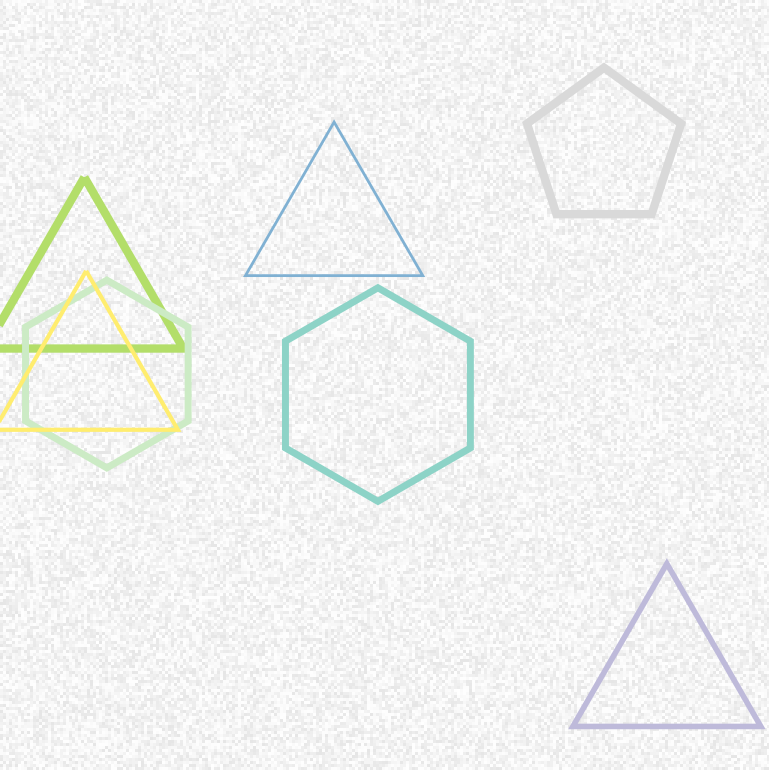[{"shape": "hexagon", "thickness": 2.5, "radius": 0.69, "center": [0.491, 0.488]}, {"shape": "triangle", "thickness": 2, "radius": 0.7, "center": [0.866, 0.127]}, {"shape": "triangle", "thickness": 1, "radius": 0.66, "center": [0.434, 0.709]}, {"shape": "triangle", "thickness": 3, "radius": 0.74, "center": [0.11, 0.621]}, {"shape": "pentagon", "thickness": 3, "radius": 0.53, "center": [0.784, 0.807]}, {"shape": "hexagon", "thickness": 2.5, "radius": 0.61, "center": [0.139, 0.514]}, {"shape": "triangle", "thickness": 1.5, "radius": 0.69, "center": [0.112, 0.511]}]